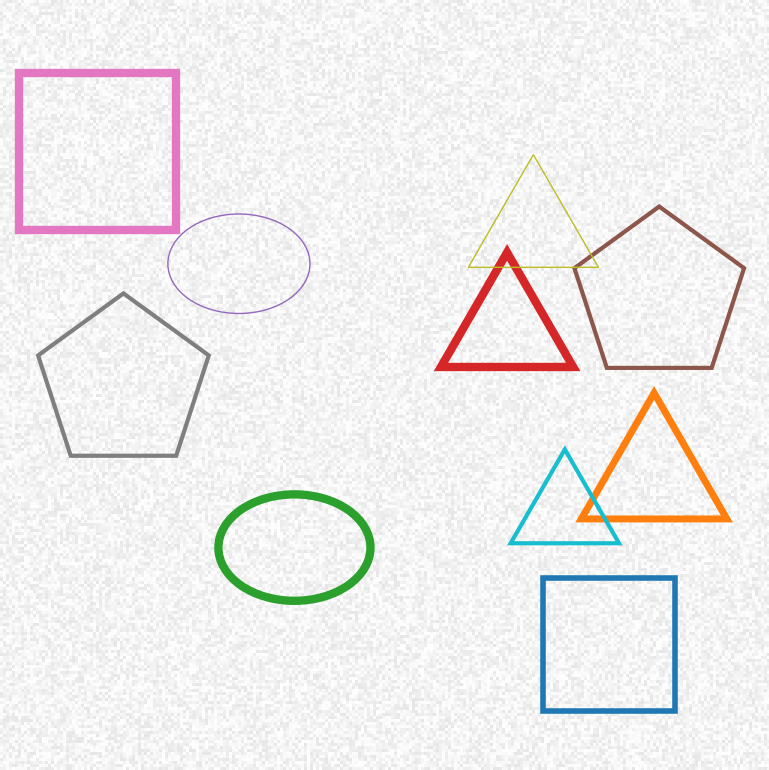[{"shape": "square", "thickness": 2, "radius": 0.43, "center": [0.791, 0.163]}, {"shape": "triangle", "thickness": 2.5, "radius": 0.55, "center": [0.849, 0.381]}, {"shape": "oval", "thickness": 3, "radius": 0.49, "center": [0.382, 0.289]}, {"shape": "triangle", "thickness": 3, "radius": 0.5, "center": [0.659, 0.573]}, {"shape": "oval", "thickness": 0.5, "radius": 0.46, "center": [0.31, 0.657]}, {"shape": "pentagon", "thickness": 1.5, "radius": 0.58, "center": [0.856, 0.616]}, {"shape": "square", "thickness": 3, "radius": 0.51, "center": [0.126, 0.804]}, {"shape": "pentagon", "thickness": 1.5, "radius": 0.58, "center": [0.16, 0.502]}, {"shape": "triangle", "thickness": 0.5, "radius": 0.49, "center": [0.693, 0.702]}, {"shape": "triangle", "thickness": 1.5, "radius": 0.41, "center": [0.734, 0.335]}]